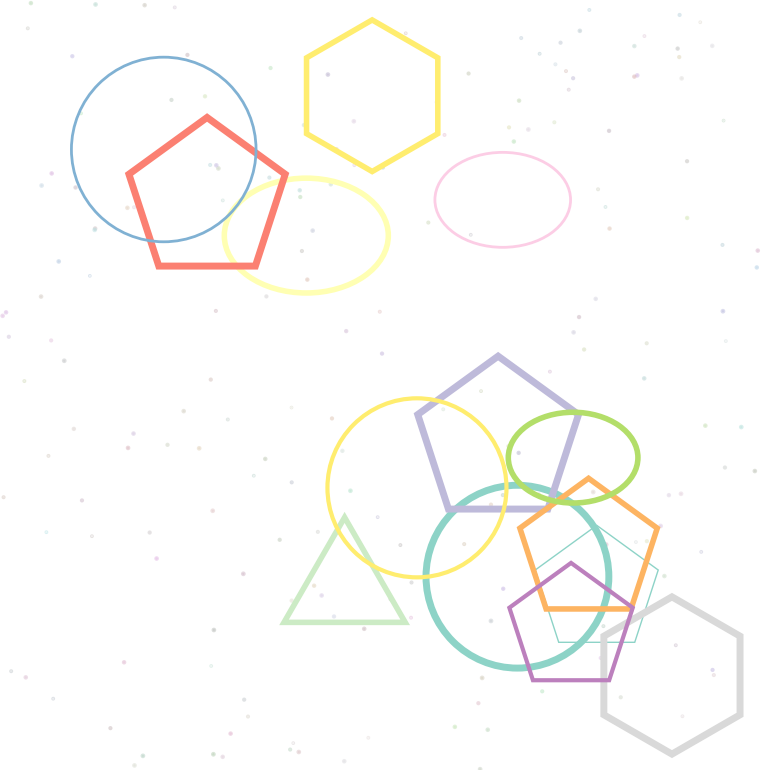[{"shape": "pentagon", "thickness": 0.5, "radius": 0.42, "center": [0.775, 0.234]}, {"shape": "circle", "thickness": 2.5, "radius": 0.59, "center": [0.672, 0.251]}, {"shape": "oval", "thickness": 2, "radius": 0.53, "center": [0.398, 0.694]}, {"shape": "pentagon", "thickness": 2.5, "radius": 0.55, "center": [0.647, 0.428]}, {"shape": "pentagon", "thickness": 2.5, "radius": 0.53, "center": [0.269, 0.741]}, {"shape": "circle", "thickness": 1, "radius": 0.6, "center": [0.213, 0.806]}, {"shape": "pentagon", "thickness": 2, "radius": 0.47, "center": [0.764, 0.285]}, {"shape": "oval", "thickness": 2, "radius": 0.42, "center": [0.744, 0.406]}, {"shape": "oval", "thickness": 1, "radius": 0.44, "center": [0.653, 0.74]}, {"shape": "hexagon", "thickness": 2.5, "radius": 0.51, "center": [0.873, 0.123]}, {"shape": "pentagon", "thickness": 1.5, "radius": 0.42, "center": [0.742, 0.185]}, {"shape": "triangle", "thickness": 2, "radius": 0.45, "center": [0.448, 0.237]}, {"shape": "circle", "thickness": 1.5, "radius": 0.58, "center": [0.542, 0.366]}, {"shape": "hexagon", "thickness": 2, "radius": 0.49, "center": [0.483, 0.876]}]